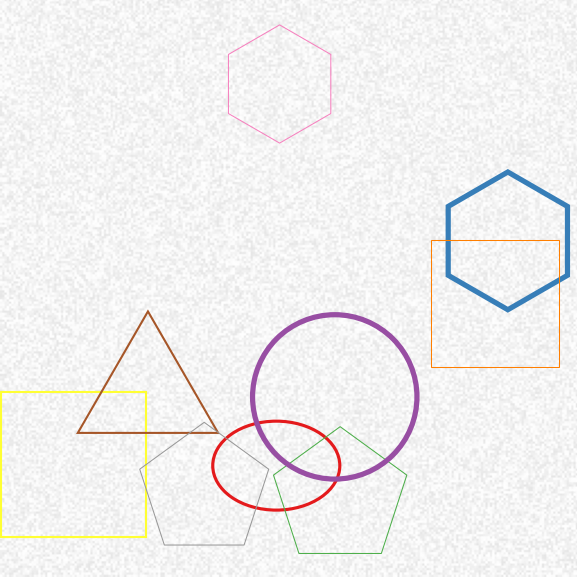[{"shape": "oval", "thickness": 1.5, "radius": 0.55, "center": [0.478, 0.193]}, {"shape": "hexagon", "thickness": 2.5, "radius": 0.6, "center": [0.879, 0.582]}, {"shape": "pentagon", "thickness": 0.5, "radius": 0.61, "center": [0.589, 0.139]}, {"shape": "circle", "thickness": 2.5, "radius": 0.71, "center": [0.58, 0.312]}, {"shape": "square", "thickness": 0.5, "radius": 0.55, "center": [0.858, 0.474]}, {"shape": "square", "thickness": 1, "radius": 0.63, "center": [0.127, 0.195]}, {"shape": "triangle", "thickness": 1, "radius": 0.7, "center": [0.256, 0.32]}, {"shape": "hexagon", "thickness": 0.5, "radius": 0.51, "center": [0.484, 0.854]}, {"shape": "pentagon", "thickness": 0.5, "radius": 0.59, "center": [0.354, 0.15]}]